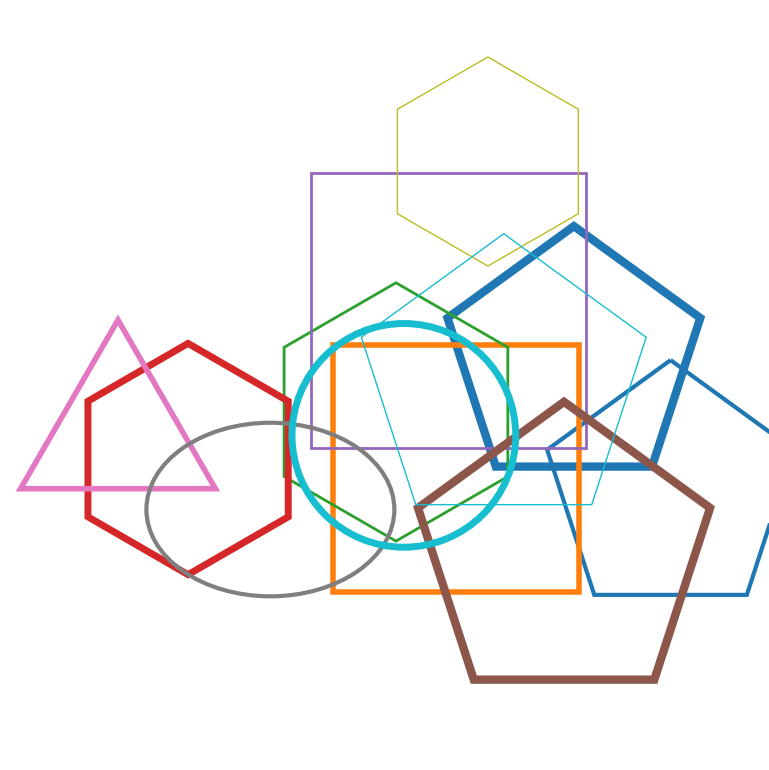[{"shape": "pentagon", "thickness": 1.5, "radius": 0.84, "center": [0.871, 0.364]}, {"shape": "pentagon", "thickness": 3, "radius": 0.86, "center": [0.745, 0.534]}, {"shape": "square", "thickness": 2, "radius": 0.8, "center": [0.592, 0.392]}, {"shape": "hexagon", "thickness": 1, "radius": 0.84, "center": [0.514, 0.465]}, {"shape": "hexagon", "thickness": 2.5, "radius": 0.75, "center": [0.244, 0.404]}, {"shape": "square", "thickness": 1, "radius": 0.89, "center": [0.582, 0.597]}, {"shape": "pentagon", "thickness": 3, "radius": 1.0, "center": [0.733, 0.279]}, {"shape": "triangle", "thickness": 2, "radius": 0.73, "center": [0.153, 0.438]}, {"shape": "oval", "thickness": 1.5, "radius": 0.81, "center": [0.351, 0.338]}, {"shape": "hexagon", "thickness": 0.5, "radius": 0.68, "center": [0.634, 0.79]}, {"shape": "pentagon", "thickness": 0.5, "radius": 0.97, "center": [0.654, 0.502]}, {"shape": "circle", "thickness": 2.5, "radius": 0.73, "center": [0.524, 0.435]}]